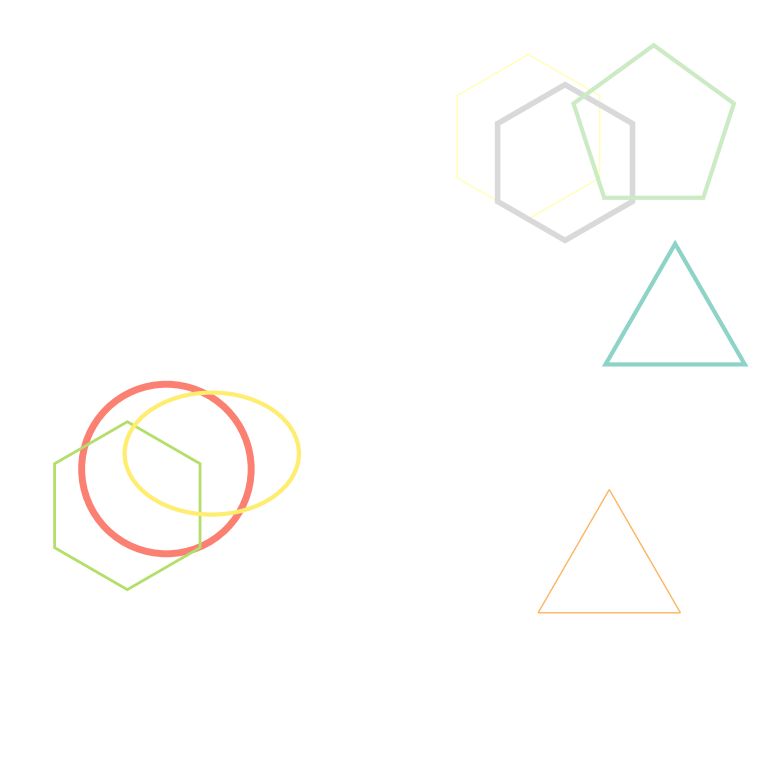[{"shape": "triangle", "thickness": 1.5, "radius": 0.52, "center": [0.877, 0.579]}, {"shape": "hexagon", "thickness": 0.5, "radius": 0.53, "center": [0.686, 0.822]}, {"shape": "circle", "thickness": 2.5, "radius": 0.55, "center": [0.216, 0.391]}, {"shape": "triangle", "thickness": 0.5, "radius": 0.53, "center": [0.791, 0.258]}, {"shape": "hexagon", "thickness": 1, "radius": 0.55, "center": [0.165, 0.343]}, {"shape": "hexagon", "thickness": 2, "radius": 0.51, "center": [0.734, 0.789]}, {"shape": "pentagon", "thickness": 1.5, "radius": 0.55, "center": [0.849, 0.832]}, {"shape": "oval", "thickness": 1.5, "radius": 0.57, "center": [0.275, 0.411]}]